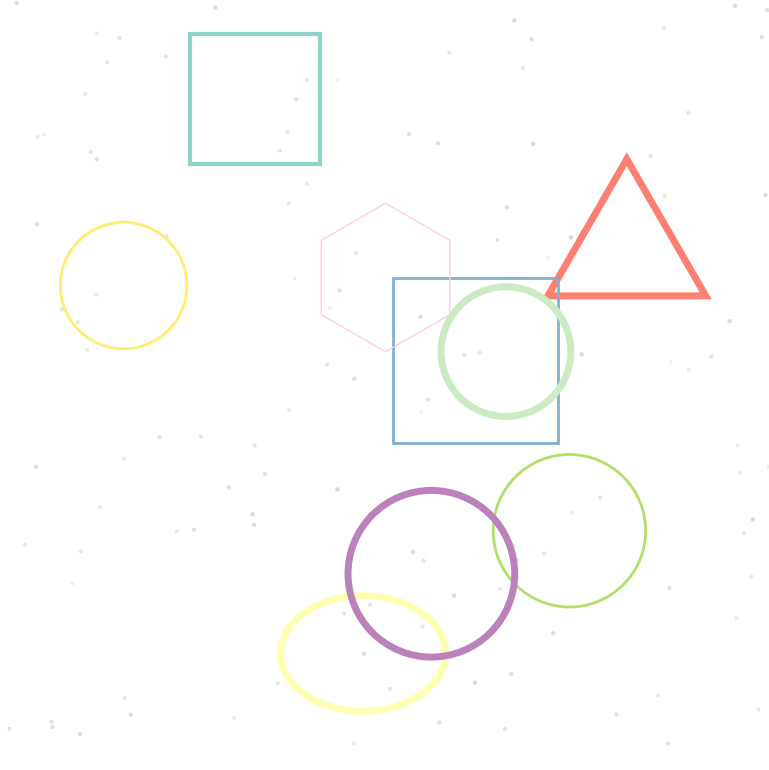[{"shape": "square", "thickness": 1.5, "radius": 0.42, "center": [0.331, 0.871]}, {"shape": "oval", "thickness": 2.5, "radius": 0.54, "center": [0.471, 0.151]}, {"shape": "triangle", "thickness": 2.5, "radius": 0.59, "center": [0.814, 0.675]}, {"shape": "square", "thickness": 1, "radius": 0.54, "center": [0.618, 0.532]}, {"shape": "circle", "thickness": 1, "radius": 0.5, "center": [0.739, 0.311]}, {"shape": "hexagon", "thickness": 0.5, "radius": 0.48, "center": [0.501, 0.64]}, {"shape": "circle", "thickness": 2.5, "radius": 0.54, "center": [0.56, 0.255]}, {"shape": "circle", "thickness": 2.5, "radius": 0.42, "center": [0.657, 0.543]}, {"shape": "circle", "thickness": 1, "radius": 0.41, "center": [0.161, 0.629]}]